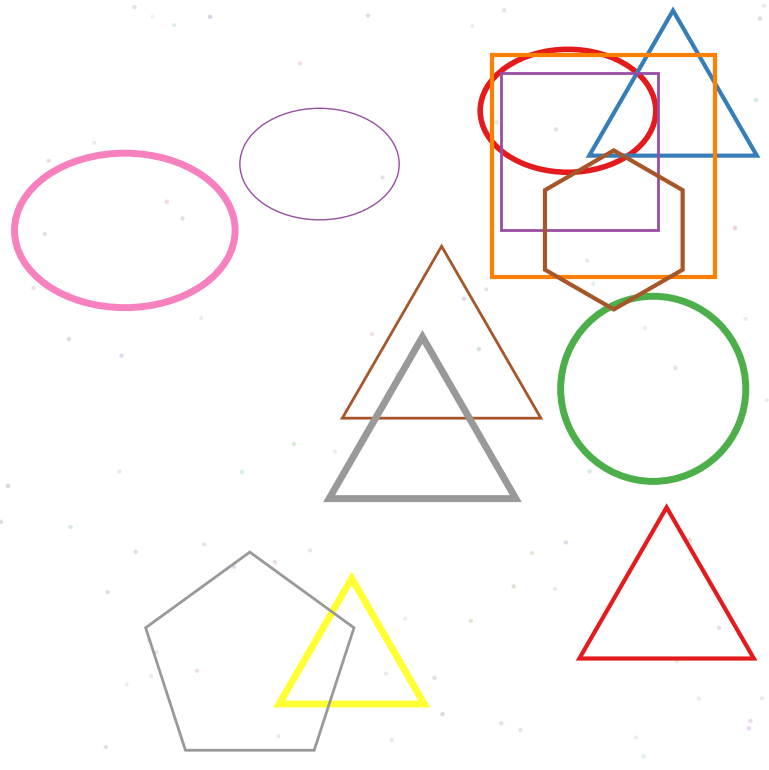[{"shape": "triangle", "thickness": 1.5, "radius": 0.65, "center": [0.866, 0.21]}, {"shape": "oval", "thickness": 2, "radius": 0.57, "center": [0.738, 0.856]}, {"shape": "triangle", "thickness": 1.5, "radius": 0.63, "center": [0.874, 0.861]}, {"shape": "circle", "thickness": 2.5, "radius": 0.6, "center": [0.848, 0.495]}, {"shape": "square", "thickness": 1, "radius": 0.51, "center": [0.753, 0.803]}, {"shape": "oval", "thickness": 0.5, "radius": 0.52, "center": [0.415, 0.787]}, {"shape": "square", "thickness": 1.5, "radius": 0.72, "center": [0.784, 0.785]}, {"shape": "triangle", "thickness": 2.5, "radius": 0.54, "center": [0.457, 0.14]}, {"shape": "hexagon", "thickness": 1.5, "radius": 0.52, "center": [0.797, 0.701]}, {"shape": "triangle", "thickness": 1, "radius": 0.74, "center": [0.574, 0.531]}, {"shape": "oval", "thickness": 2.5, "radius": 0.72, "center": [0.162, 0.701]}, {"shape": "pentagon", "thickness": 1, "radius": 0.71, "center": [0.324, 0.141]}, {"shape": "triangle", "thickness": 2.5, "radius": 0.7, "center": [0.549, 0.422]}]